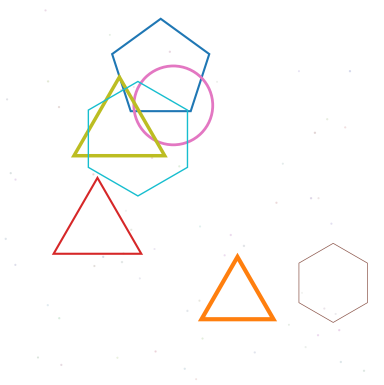[{"shape": "pentagon", "thickness": 1.5, "radius": 0.66, "center": [0.417, 0.819]}, {"shape": "triangle", "thickness": 3, "radius": 0.54, "center": [0.617, 0.225]}, {"shape": "triangle", "thickness": 1.5, "radius": 0.66, "center": [0.253, 0.407]}, {"shape": "hexagon", "thickness": 0.5, "radius": 0.51, "center": [0.865, 0.265]}, {"shape": "circle", "thickness": 2, "radius": 0.51, "center": [0.45, 0.726]}, {"shape": "triangle", "thickness": 2.5, "radius": 0.68, "center": [0.31, 0.664]}, {"shape": "hexagon", "thickness": 1, "radius": 0.74, "center": [0.358, 0.64]}]